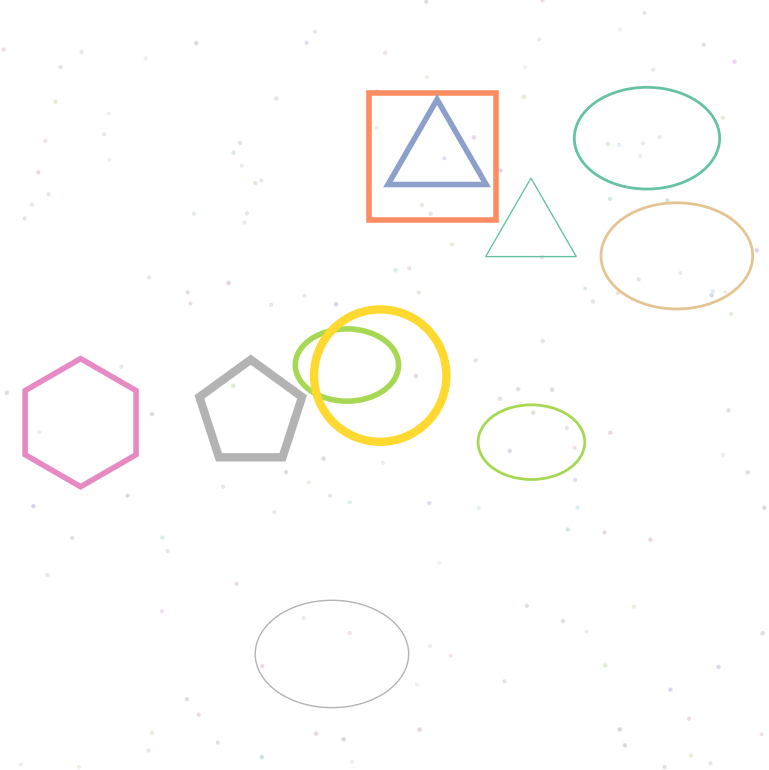[{"shape": "oval", "thickness": 1, "radius": 0.47, "center": [0.84, 0.821]}, {"shape": "triangle", "thickness": 0.5, "radius": 0.34, "center": [0.69, 0.701]}, {"shape": "square", "thickness": 2, "radius": 0.41, "center": [0.561, 0.797]}, {"shape": "triangle", "thickness": 2, "radius": 0.37, "center": [0.568, 0.797]}, {"shape": "hexagon", "thickness": 2, "radius": 0.42, "center": [0.105, 0.451]}, {"shape": "oval", "thickness": 2, "radius": 0.34, "center": [0.451, 0.526]}, {"shape": "oval", "thickness": 1, "radius": 0.35, "center": [0.69, 0.426]}, {"shape": "circle", "thickness": 3, "radius": 0.43, "center": [0.494, 0.512]}, {"shape": "oval", "thickness": 1, "radius": 0.49, "center": [0.879, 0.668]}, {"shape": "pentagon", "thickness": 3, "radius": 0.35, "center": [0.326, 0.463]}, {"shape": "oval", "thickness": 0.5, "radius": 0.5, "center": [0.431, 0.151]}]